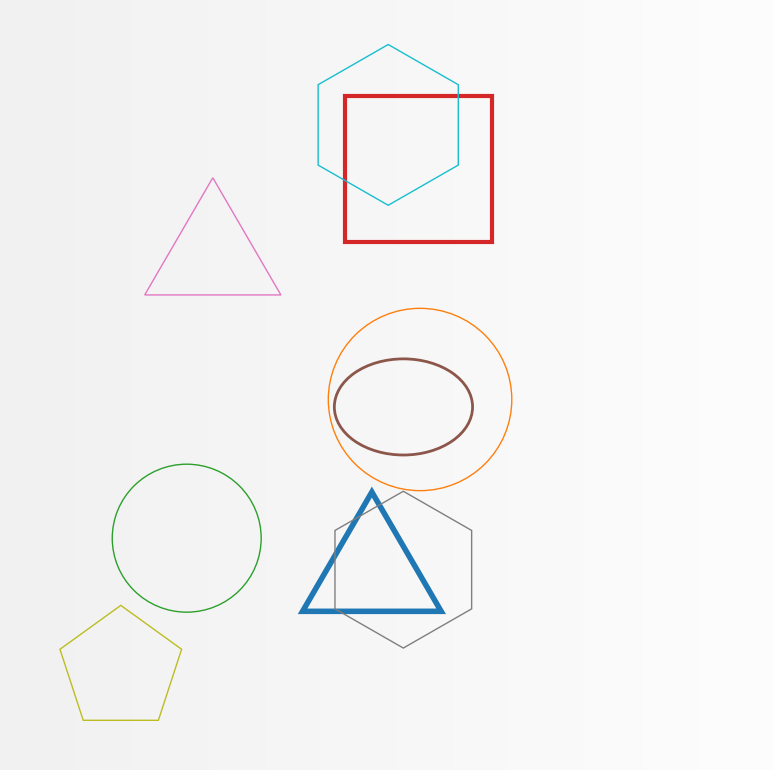[{"shape": "triangle", "thickness": 2, "radius": 0.52, "center": [0.48, 0.258]}, {"shape": "circle", "thickness": 0.5, "radius": 0.59, "center": [0.542, 0.481]}, {"shape": "circle", "thickness": 0.5, "radius": 0.48, "center": [0.241, 0.301]}, {"shape": "square", "thickness": 1.5, "radius": 0.47, "center": [0.54, 0.781]}, {"shape": "oval", "thickness": 1, "radius": 0.45, "center": [0.521, 0.472]}, {"shape": "triangle", "thickness": 0.5, "radius": 0.51, "center": [0.275, 0.668]}, {"shape": "hexagon", "thickness": 0.5, "radius": 0.51, "center": [0.52, 0.26]}, {"shape": "pentagon", "thickness": 0.5, "radius": 0.41, "center": [0.156, 0.131]}, {"shape": "hexagon", "thickness": 0.5, "radius": 0.52, "center": [0.501, 0.838]}]